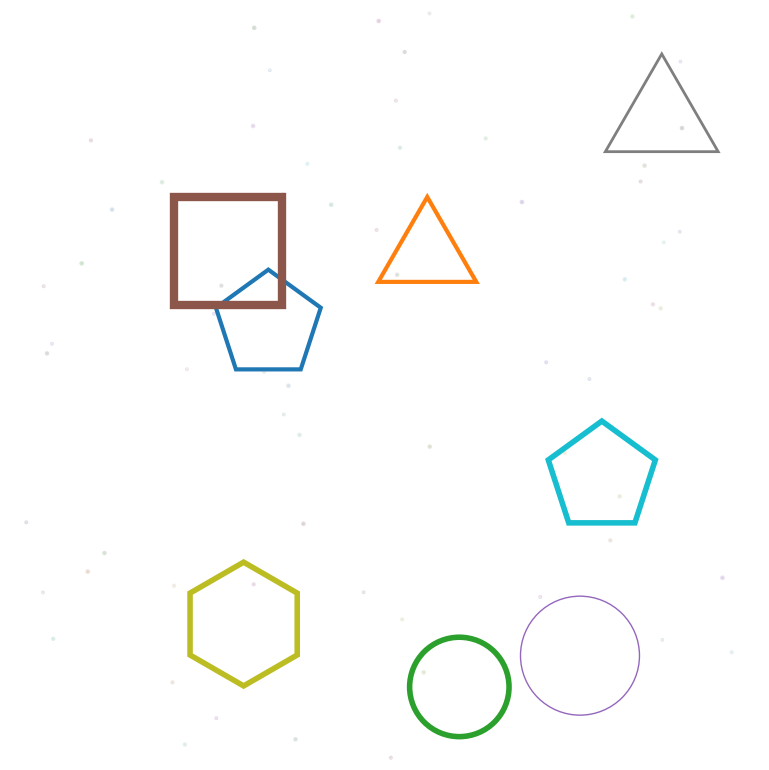[{"shape": "pentagon", "thickness": 1.5, "radius": 0.36, "center": [0.348, 0.578]}, {"shape": "triangle", "thickness": 1.5, "radius": 0.37, "center": [0.555, 0.671]}, {"shape": "circle", "thickness": 2, "radius": 0.32, "center": [0.597, 0.108]}, {"shape": "circle", "thickness": 0.5, "radius": 0.39, "center": [0.753, 0.148]}, {"shape": "square", "thickness": 3, "radius": 0.35, "center": [0.296, 0.674]}, {"shape": "triangle", "thickness": 1, "radius": 0.42, "center": [0.859, 0.845]}, {"shape": "hexagon", "thickness": 2, "radius": 0.4, "center": [0.316, 0.19]}, {"shape": "pentagon", "thickness": 2, "radius": 0.37, "center": [0.782, 0.38]}]